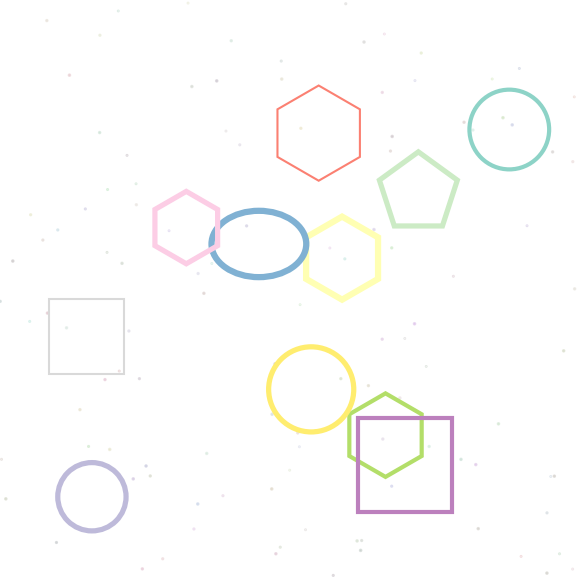[{"shape": "circle", "thickness": 2, "radius": 0.35, "center": [0.882, 0.775]}, {"shape": "hexagon", "thickness": 3, "radius": 0.36, "center": [0.592, 0.552]}, {"shape": "circle", "thickness": 2.5, "radius": 0.3, "center": [0.159, 0.139]}, {"shape": "hexagon", "thickness": 1, "radius": 0.41, "center": [0.552, 0.769]}, {"shape": "oval", "thickness": 3, "radius": 0.41, "center": [0.448, 0.577]}, {"shape": "hexagon", "thickness": 2, "radius": 0.36, "center": [0.668, 0.246]}, {"shape": "hexagon", "thickness": 2.5, "radius": 0.31, "center": [0.323, 0.605]}, {"shape": "square", "thickness": 1, "radius": 0.33, "center": [0.15, 0.417]}, {"shape": "square", "thickness": 2, "radius": 0.41, "center": [0.701, 0.195]}, {"shape": "pentagon", "thickness": 2.5, "radius": 0.35, "center": [0.724, 0.665]}, {"shape": "circle", "thickness": 2.5, "radius": 0.37, "center": [0.539, 0.325]}]